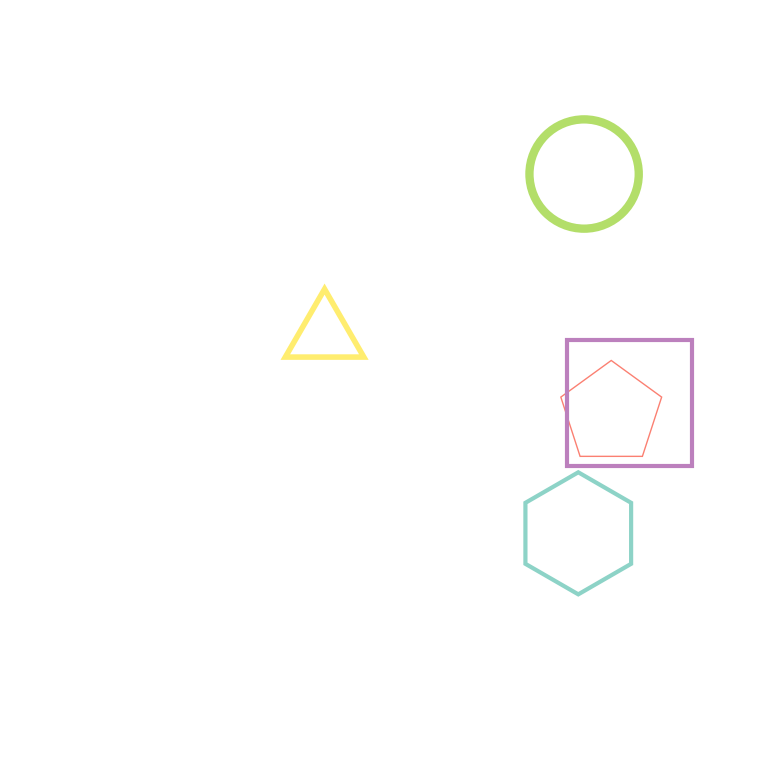[{"shape": "hexagon", "thickness": 1.5, "radius": 0.4, "center": [0.751, 0.307]}, {"shape": "pentagon", "thickness": 0.5, "radius": 0.34, "center": [0.794, 0.463]}, {"shape": "circle", "thickness": 3, "radius": 0.35, "center": [0.759, 0.774]}, {"shape": "square", "thickness": 1.5, "radius": 0.41, "center": [0.818, 0.477]}, {"shape": "triangle", "thickness": 2, "radius": 0.29, "center": [0.422, 0.566]}]